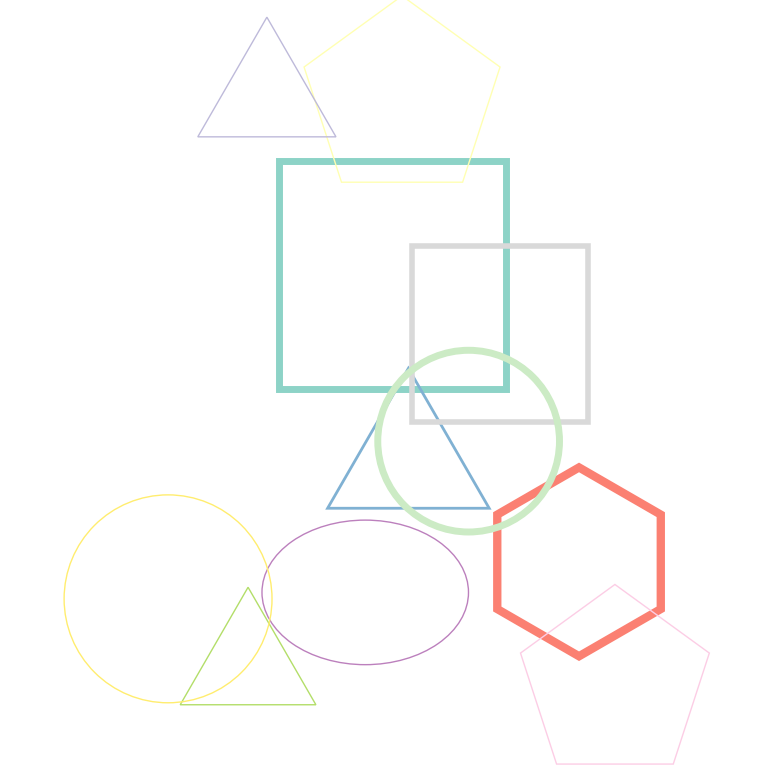[{"shape": "square", "thickness": 2.5, "radius": 0.74, "center": [0.51, 0.643]}, {"shape": "pentagon", "thickness": 0.5, "radius": 0.67, "center": [0.522, 0.872]}, {"shape": "triangle", "thickness": 0.5, "radius": 0.52, "center": [0.347, 0.874]}, {"shape": "hexagon", "thickness": 3, "radius": 0.61, "center": [0.752, 0.27]}, {"shape": "triangle", "thickness": 1, "radius": 0.61, "center": [0.53, 0.401]}, {"shape": "triangle", "thickness": 0.5, "radius": 0.51, "center": [0.322, 0.136]}, {"shape": "pentagon", "thickness": 0.5, "radius": 0.64, "center": [0.799, 0.112]}, {"shape": "square", "thickness": 2, "radius": 0.57, "center": [0.65, 0.566]}, {"shape": "oval", "thickness": 0.5, "radius": 0.67, "center": [0.474, 0.231]}, {"shape": "circle", "thickness": 2.5, "radius": 0.59, "center": [0.609, 0.427]}, {"shape": "circle", "thickness": 0.5, "radius": 0.68, "center": [0.218, 0.222]}]